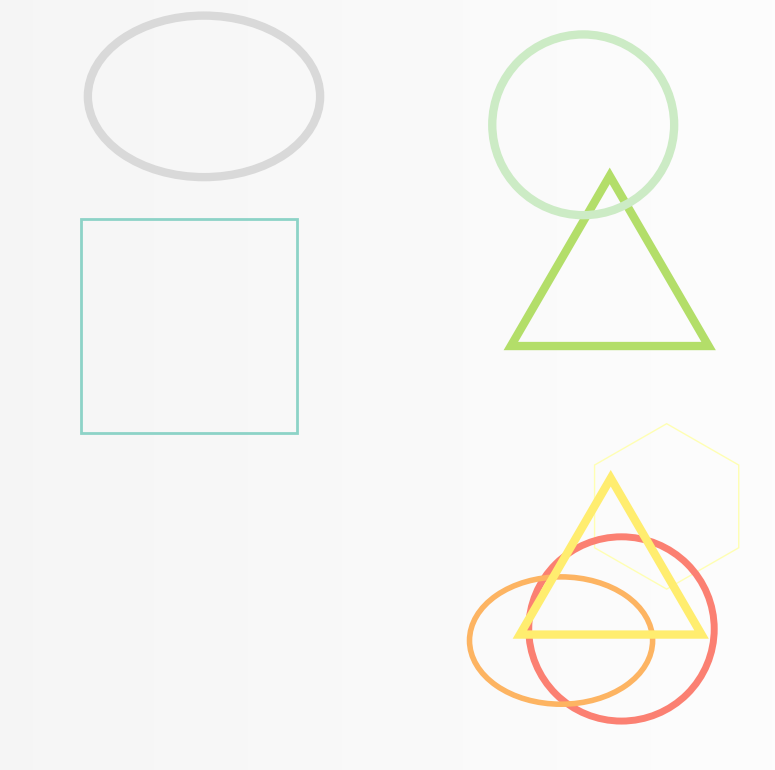[{"shape": "square", "thickness": 1, "radius": 0.7, "center": [0.244, 0.577]}, {"shape": "hexagon", "thickness": 0.5, "radius": 0.54, "center": [0.86, 0.342]}, {"shape": "circle", "thickness": 2.5, "radius": 0.6, "center": [0.802, 0.183]}, {"shape": "oval", "thickness": 2, "radius": 0.59, "center": [0.724, 0.168]}, {"shape": "triangle", "thickness": 3, "radius": 0.74, "center": [0.787, 0.624]}, {"shape": "oval", "thickness": 3, "radius": 0.75, "center": [0.263, 0.875]}, {"shape": "circle", "thickness": 3, "radius": 0.59, "center": [0.753, 0.838]}, {"shape": "triangle", "thickness": 3, "radius": 0.68, "center": [0.788, 0.244]}]